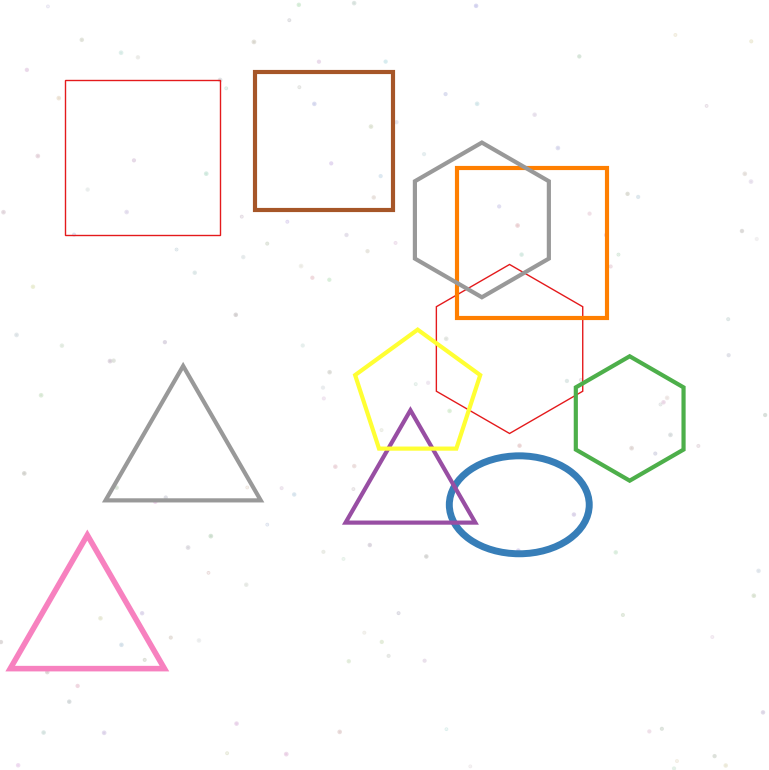[{"shape": "square", "thickness": 0.5, "radius": 0.5, "center": [0.185, 0.796]}, {"shape": "hexagon", "thickness": 0.5, "radius": 0.55, "center": [0.662, 0.547]}, {"shape": "oval", "thickness": 2.5, "radius": 0.45, "center": [0.674, 0.344]}, {"shape": "hexagon", "thickness": 1.5, "radius": 0.4, "center": [0.818, 0.457]}, {"shape": "triangle", "thickness": 1.5, "radius": 0.49, "center": [0.533, 0.37]}, {"shape": "square", "thickness": 1.5, "radius": 0.49, "center": [0.691, 0.684]}, {"shape": "pentagon", "thickness": 1.5, "radius": 0.43, "center": [0.542, 0.486]}, {"shape": "square", "thickness": 1.5, "radius": 0.45, "center": [0.421, 0.817]}, {"shape": "triangle", "thickness": 2, "radius": 0.58, "center": [0.113, 0.189]}, {"shape": "hexagon", "thickness": 1.5, "radius": 0.5, "center": [0.626, 0.714]}, {"shape": "triangle", "thickness": 1.5, "radius": 0.58, "center": [0.238, 0.408]}]